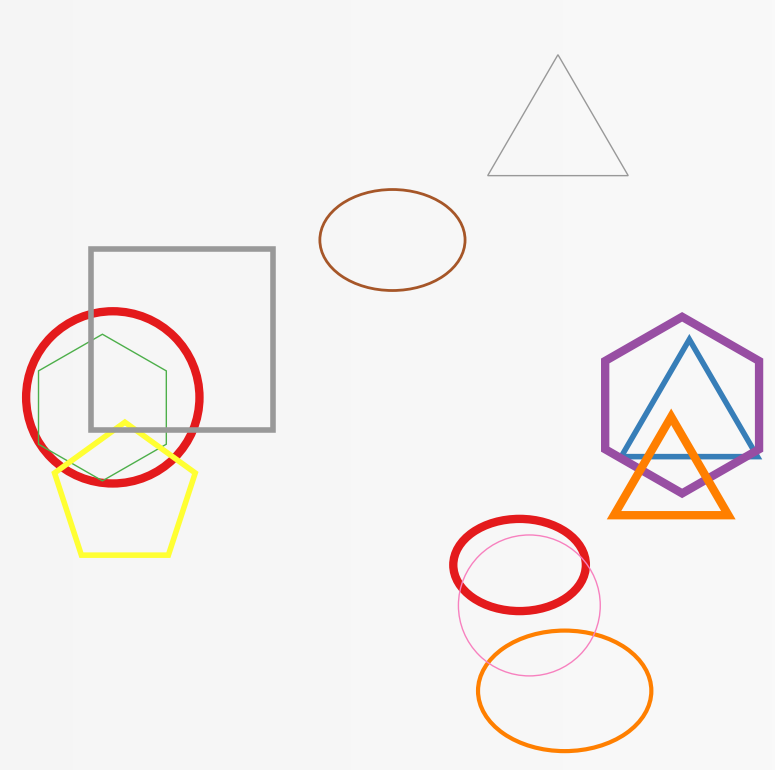[{"shape": "circle", "thickness": 3, "radius": 0.56, "center": [0.146, 0.484]}, {"shape": "oval", "thickness": 3, "radius": 0.43, "center": [0.67, 0.266]}, {"shape": "triangle", "thickness": 2, "radius": 0.51, "center": [0.889, 0.458]}, {"shape": "hexagon", "thickness": 0.5, "radius": 0.48, "center": [0.132, 0.471]}, {"shape": "hexagon", "thickness": 3, "radius": 0.57, "center": [0.88, 0.474]}, {"shape": "oval", "thickness": 1.5, "radius": 0.56, "center": [0.729, 0.103]}, {"shape": "triangle", "thickness": 3, "radius": 0.43, "center": [0.866, 0.374]}, {"shape": "pentagon", "thickness": 2, "radius": 0.48, "center": [0.161, 0.356]}, {"shape": "oval", "thickness": 1, "radius": 0.47, "center": [0.506, 0.688]}, {"shape": "circle", "thickness": 0.5, "radius": 0.46, "center": [0.683, 0.214]}, {"shape": "square", "thickness": 2, "radius": 0.59, "center": [0.235, 0.559]}, {"shape": "triangle", "thickness": 0.5, "radius": 0.52, "center": [0.72, 0.824]}]